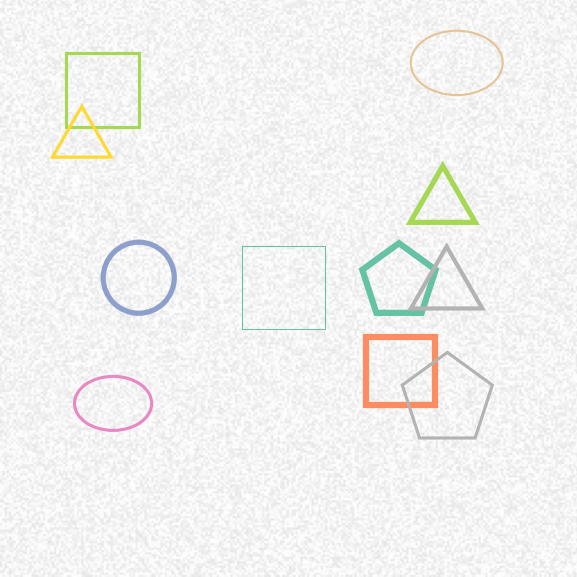[{"shape": "pentagon", "thickness": 3, "radius": 0.33, "center": [0.691, 0.511]}, {"shape": "square", "thickness": 0.5, "radius": 0.36, "center": [0.491, 0.501]}, {"shape": "square", "thickness": 3, "radius": 0.3, "center": [0.693, 0.357]}, {"shape": "circle", "thickness": 2.5, "radius": 0.31, "center": [0.24, 0.518]}, {"shape": "oval", "thickness": 1.5, "radius": 0.33, "center": [0.196, 0.301]}, {"shape": "square", "thickness": 1.5, "radius": 0.32, "center": [0.177, 0.844]}, {"shape": "triangle", "thickness": 2.5, "radius": 0.33, "center": [0.767, 0.647]}, {"shape": "triangle", "thickness": 1.5, "radius": 0.29, "center": [0.142, 0.756]}, {"shape": "oval", "thickness": 1, "radius": 0.4, "center": [0.791, 0.89]}, {"shape": "triangle", "thickness": 2, "radius": 0.36, "center": [0.773, 0.501]}, {"shape": "pentagon", "thickness": 1.5, "radius": 0.41, "center": [0.775, 0.307]}]